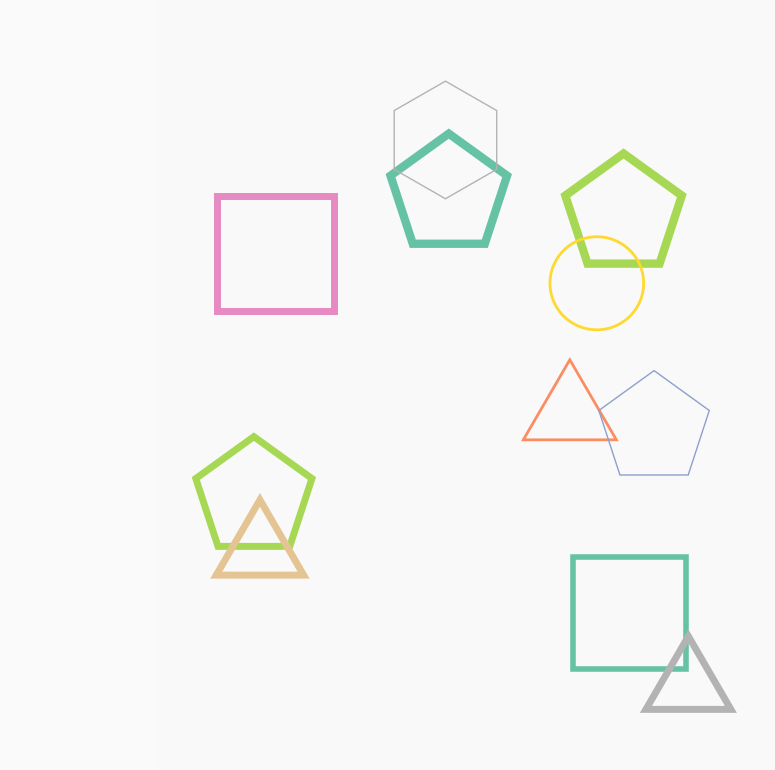[{"shape": "square", "thickness": 2, "radius": 0.36, "center": [0.812, 0.204]}, {"shape": "pentagon", "thickness": 3, "radius": 0.4, "center": [0.579, 0.747]}, {"shape": "triangle", "thickness": 1, "radius": 0.35, "center": [0.735, 0.463]}, {"shape": "pentagon", "thickness": 0.5, "radius": 0.37, "center": [0.844, 0.444]}, {"shape": "square", "thickness": 2.5, "radius": 0.38, "center": [0.355, 0.671]}, {"shape": "pentagon", "thickness": 3, "radius": 0.4, "center": [0.805, 0.722]}, {"shape": "pentagon", "thickness": 2.5, "radius": 0.39, "center": [0.328, 0.354]}, {"shape": "circle", "thickness": 1, "radius": 0.3, "center": [0.77, 0.632]}, {"shape": "triangle", "thickness": 2.5, "radius": 0.33, "center": [0.335, 0.286]}, {"shape": "hexagon", "thickness": 0.5, "radius": 0.38, "center": [0.575, 0.818]}, {"shape": "triangle", "thickness": 2.5, "radius": 0.32, "center": [0.888, 0.11]}]